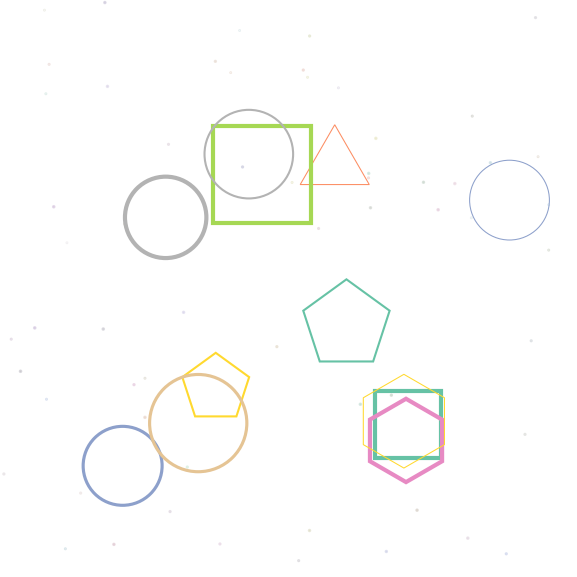[{"shape": "square", "thickness": 2, "radius": 0.29, "center": [0.707, 0.265]}, {"shape": "pentagon", "thickness": 1, "radius": 0.39, "center": [0.6, 0.437]}, {"shape": "triangle", "thickness": 0.5, "radius": 0.35, "center": [0.58, 0.714]}, {"shape": "circle", "thickness": 1.5, "radius": 0.34, "center": [0.212, 0.193]}, {"shape": "circle", "thickness": 0.5, "radius": 0.35, "center": [0.882, 0.653]}, {"shape": "hexagon", "thickness": 2, "radius": 0.36, "center": [0.703, 0.236]}, {"shape": "square", "thickness": 2, "radius": 0.42, "center": [0.453, 0.697]}, {"shape": "pentagon", "thickness": 1, "radius": 0.3, "center": [0.374, 0.327]}, {"shape": "hexagon", "thickness": 0.5, "radius": 0.41, "center": [0.699, 0.27]}, {"shape": "circle", "thickness": 1.5, "radius": 0.42, "center": [0.343, 0.266]}, {"shape": "circle", "thickness": 1, "radius": 0.38, "center": [0.431, 0.732]}, {"shape": "circle", "thickness": 2, "radius": 0.35, "center": [0.287, 0.623]}]